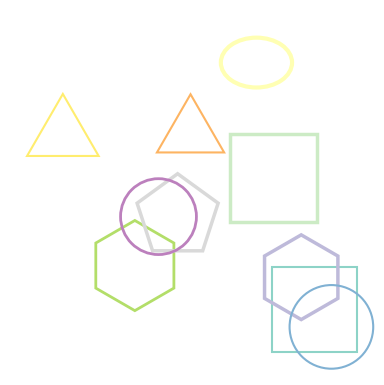[{"shape": "square", "thickness": 1.5, "radius": 0.55, "center": [0.818, 0.197]}, {"shape": "oval", "thickness": 3, "radius": 0.46, "center": [0.666, 0.837]}, {"shape": "hexagon", "thickness": 2.5, "radius": 0.55, "center": [0.782, 0.28]}, {"shape": "circle", "thickness": 1.5, "radius": 0.54, "center": [0.861, 0.151]}, {"shape": "triangle", "thickness": 1.5, "radius": 0.5, "center": [0.495, 0.654]}, {"shape": "hexagon", "thickness": 2, "radius": 0.59, "center": [0.35, 0.31]}, {"shape": "pentagon", "thickness": 2.5, "radius": 0.55, "center": [0.461, 0.438]}, {"shape": "circle", "thickness": 2, "radius": 0.49, "center": [0.412, 0.437]}, {"shape": "square", "thickness": 2.5, "radius": 0.57, "center": [0.71, 0.537]}, {"shape": "triangle", "thickness": 1.5, "radius": 0.54, "center": [0.163, 0.649]}]